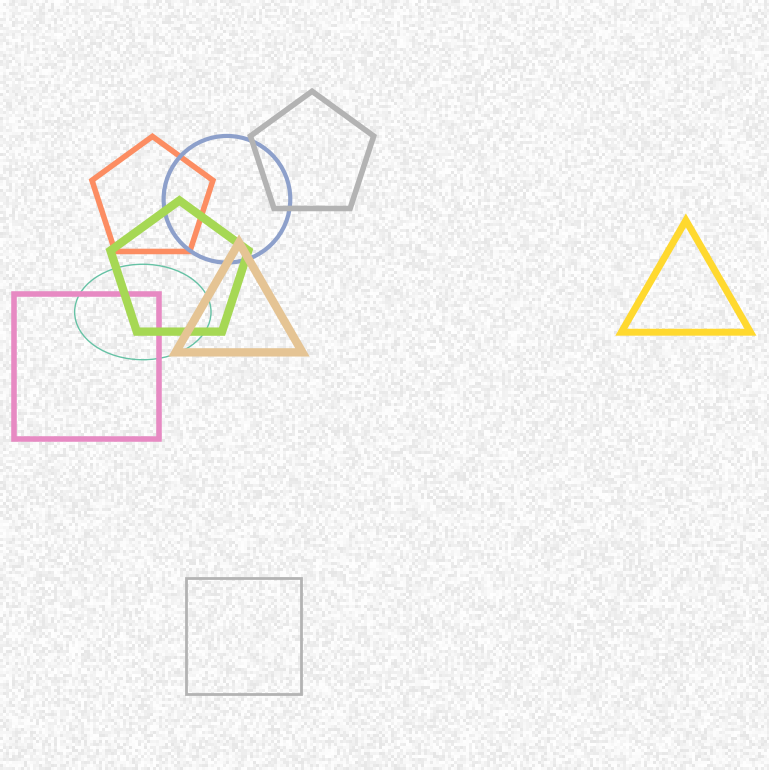[{"shape": "oval", "thickness": 0.5, "radius": 0.44, "center": [0.185, 0.595]}, {"shape": "pentagon", "thickness": 2, "radius": 0.41, "center": [0.198, 0.74]}, {"shape": "circle", "thickness": 1.5, "radius": 0.41, "center": [0.295, 0.741]}, {"shape": "square", "thickness": 2, "radius": 0.47, "center": [0.113, 0.523]}, {"shape": "pentagon", "thickness": 3, "radius": 0.47, "center": [0.233, 0.645]}, {"shape": "triangle", "thickness": 2.5, "radius": 0.48, "center": [0.891, 0.617]}, {"shape": "triangle", "thickness": 3, "radius": 0.48, "center": [0.31, 0.59]}, {"shape": "pentagon", "thickness": 2, "radius": 0.42, "center": [0.405, 0.797]}, {"shape": "square", "thickness": 1, "radius": 0.37, "center": [0.316, 0.174]}]